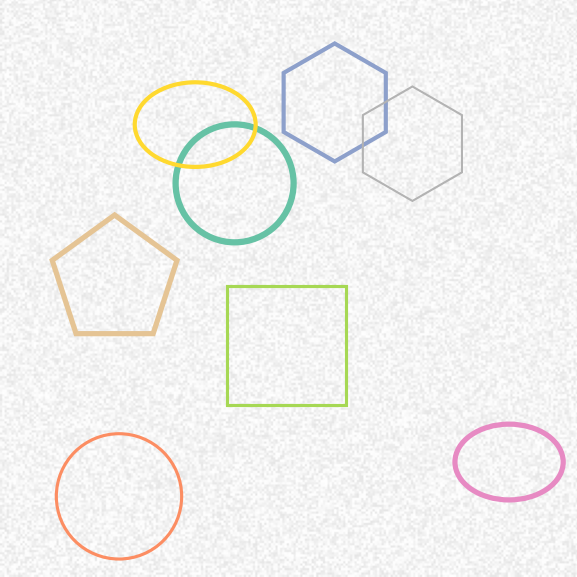[{"shape": "circle", "thickness": 3, "radius": 0.51, "center": [0.406, 0.682]}, {"shape": "circle", "thickness": 1.5, "radius": 0.54, "center": [0.206, 0.14]}, {"shape": "hexagon", "thickness": 2, "radius": 0.51, "center": [0.58, 0.822]}, {"shape": "oval", "thickness": 2.5, "radius": 0.47, "center": [0.882, 0.199]}, {"shape": "square", "thickness": 1.5, "radius": 0.52, "center": [0.496, 0.401]}, {"shape": "oval", "thickness": 2, "radius": 0.52, "center": [0.338, 0.783]}, {"shape": "pentagon", "thickness": 2.5, "radius": 0.57, "center": [0.198, 0.513]}, {"shape": "hexagon", "thickness": 1, "radius": 0.5, "center": [0.714, 0.75]}]